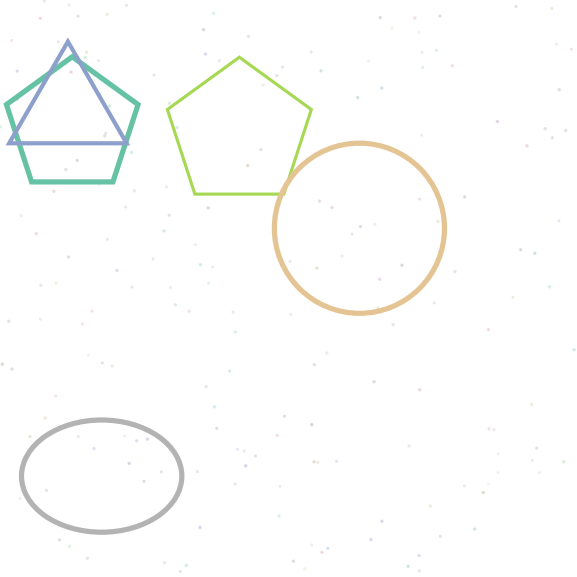[{"shape": "pentagon", "thickness": 2.5, "radius": 0.6, "center": [0.125, 0.781]}, {"shape": "triangle", "thickness": 2, "radius": 0.59, "center": [0.118, 0.81]}, {"shape": "pentagon", "thickness": 1.5, "radius": 0.66, "center": [0.414, 0.769]}, {"shape": "circle", "thickness": 2.5, "radius": 0.74, "center": [0.622, 0.604]}, {"shape": "oval", "thickness": 2.5, "radius": 0.69, "center": [0.176, 0.175]}]